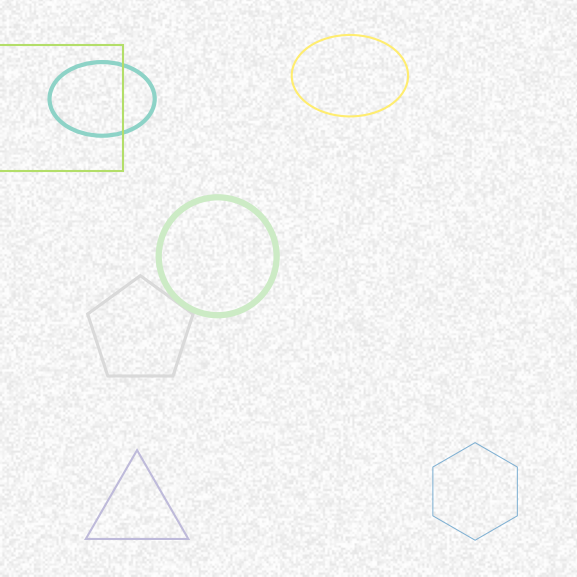[{"shape": "oval", "thickness": 2, "radius": 0.46, "center": [0.177, 0.828]}, {"shape": "triangle", "thickness": 1, "radius": 0.51, "center": [0.237, 0.117]}, {"shape": "hexagon", "thickness": 0.5, "radius": 0.42, "center": [0.823, 0.148]}, {"shape": "square", "thickness": 1, "radius": 0.54, "center": [0.104, 0.812]}, {"shape": "pentagon", "thickness": 1.5, "radius": 0.48, "center": [0.243, 0.426]}, {"shape": "circle", "thickness": 3, "radius": 0.51, "center": [0.377, 0.555]}, {"shape": "oval", "thickness": 1, "radius": 0.5, "center": [0.606, 0.868]}]